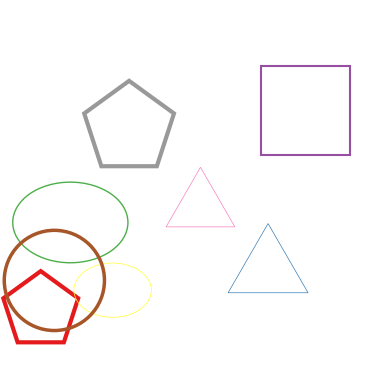[{"shape": "pentagon", "thickness": 3, "radius": 0.51, "center": [0.106, 0.194]}, {"shape": "triangle", "thickness": 0.5, "radius": 0.6, "center": [0.696, 0.3]}, {"shape": "oval", "thickness": 1, "radius": 0.75, "center": [0.183, 0.422]}, {"shape": "square", "thickness": 1.5, "radius": 0.58, "center": [0.793, 0.714]}, {"shape": "oval", "thickness": 0.5, "radius": 0.5, "center": [0.293, 0.246]}, {"shape": "circle", "thickness": 2.5, "radius": 0.65, "center": [0.141, 0.272]}, {"shape": "triangle", "thickness": 0.5, "radius": 0.52, "center": [0.521, 0.462]}, {"shape": "pentagon", "thickness": 3, "radius": 0.61, "center": [0.335, 0.667]}]